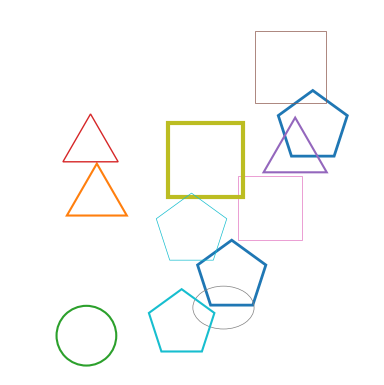[{"shape": "pentagon", "thickness": 2, "radius": 0.47, "center": [0.812, 0.671]}, {"shape": "pentagon", "thickness": 2, "radius": 0.47, "center": [0.602, 0.283]}, {"shape": "triangle", "thickness": 1.5, "radius": 0.45, "center": [0.252, 0.485]}, {"shape": "circle", "thickness": 1.5, "radius": 0.39, "center": [0.224, 0.128]}, {"shape": "triangle", "thickness": 1, "radius": 0.41, "center": [0.235, 0.621]}, {"shape": "triangle", "thickness": 1.5, "radius": 0.47, "center": [0.767, 0.6]}, {"shape": "square", "thickness": 0.5, "radius": 0.47, "center": [0.754, 0.826]}, {"shape": "square", "thickness": 0.5, "radius": 0.41, "center": [0.702, 0.46]}, {"shape": "oval", "thickness": 0.5, "radius": 0.4, "center": [0.58, 0.201]}, {"shape": "square", "thickness": 3, "radius": 0.48, "center": [0.534, 0.584]}, {"shape": "pentagon", "thickness": 1.5, "radius": 0.45, "center": [0.472, 0.159]}, {"shape": "pentagon", "thickness": 0.5, "radius": 0.48, "center": [0.497, 0.402]}]